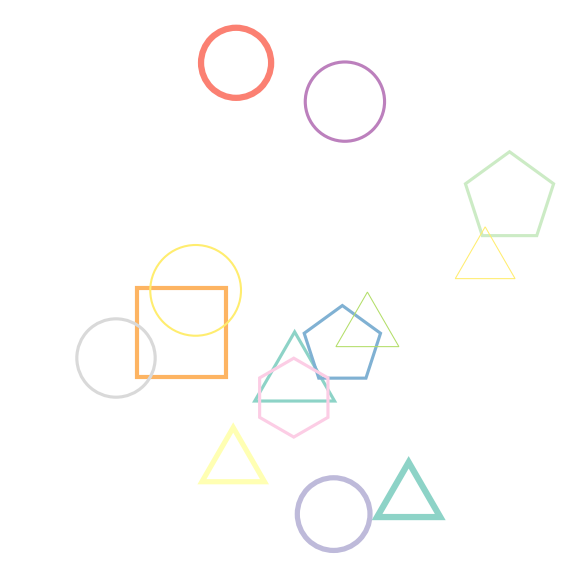[{"shape": "triangle", "thickness": 1.5, "radius": 0.4, "center": [0.51, 0.345]}, {"shape": "triangle", "thickness": 3, "radius": 0.32, "center": [0.708, 0.135]}, {"shape": "triangle", "thickness": 2.5, "radius": 0.31, "center": [0.404, 0.196]}, {"shape": "circle", "thickness": 2.5, "radius": 0.31, "center": [0.578, 0.109]}, {"shape": "circle", "thickness": 3, "radius": 0.3, "center": [0.409, 0.89]}, {"shape": "pentagon", "thickness": 1.5, "radius": 0.35, "center": [0.593, 0.401]}, {"shape": "square", "thickness": 2, "radius": 0.38, "center": [0.314, 0.424]}, {"shape": "triangle", "thickness": 0.5, "radius": 0.31, "center": [0.636, 0.43]}, {"shape": "hexagon", "thickness": 1.5, "radius": 0.34, "center": [0.509, 0.311]}, {"shape": "circle", "thickness": 1.5, "radius": 0.34, "center": [0.201, 0.379]}, {"shape": "circle", "thickness": 1.5, "radius": 0.34, "center": [0.597, 0.823]}, {"shape": "pentagon", "thickness": 1.5, "radius": 0.4, "center": [0.882, 0.656]}, {"shape": "triangle", "thickness": 0.5, "radius": 0.3, "center": [0.84, 0.547]}, {"shape": "circle", "thickness": 1, "radius": 0.39, "center": [0.339, 0.496]}]